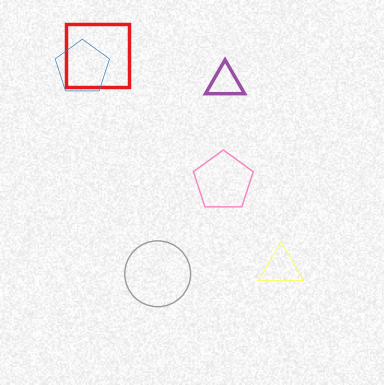[{"shape": "square", "thickness": 2.5, "radius": 0.41, "center": [0.253, 0.855]}, {"shape": "pentagon", "thickness": 0.5, "radius": 0.37, "center": [0.214, 0.824]}, {"shape": "triangle", "thickness": 2.5, "radius": 0.29, "center": [0.585, 0.786]}, {"shape": "triangle", "thickness": 0.5, "radius": 0.34, "center": [0.73, 0.305]}, {"shape": "pentagon", "thickness": 1, "radius": 0.41, "center": [0.58, 0.529]}, {"shape": "circle", "thickness": 1, "radius": 0.43, "center": [0.41, 0.289]}]